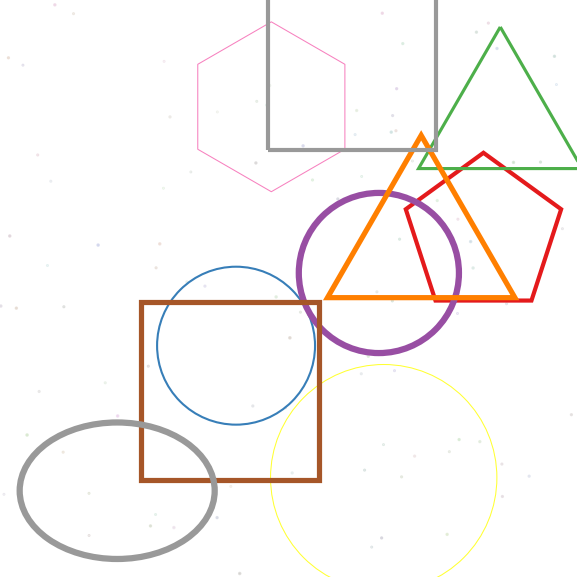[{"shape": "pentagon", "thickness": 2, "radius": 0.71, "center": [0.837, 0.593]}, {"shape": "circle", "thickness": 1, "radius": 0.68, "center": [0.409, 0.401]}, {"shape": "triangle", "thickness": 1.5, "radius": 0.82, "center": [0.866, 0.789]}, {"shape": "circle", "thickness": 3, "radius": 0.69, "center": [0.656, 0.526]}, {"shape": "triangle", "thickness": 2.5, "radius": 0.94, "center": [0.729, 0.577]}, {"shape": "circle", "thickness": 0.5, "radius": 0.98, "center": [0.664, 0.172]}, {"shape": "square", "thickness": 2.5, "radius": 0.77, "center": [0.398, 0.322]}, {"shape": "hexagon", "thickness": 0.5, "radius": 0.74, "center": [0.47, 0.814]}, {"shape": "square", "thickness": 2, "radius": 0.73, "center": [0.609, 0.885]}, {"shape": "oval", "thickness": 3, "radius": 0.84, "center": [0.203, 0.149]}]